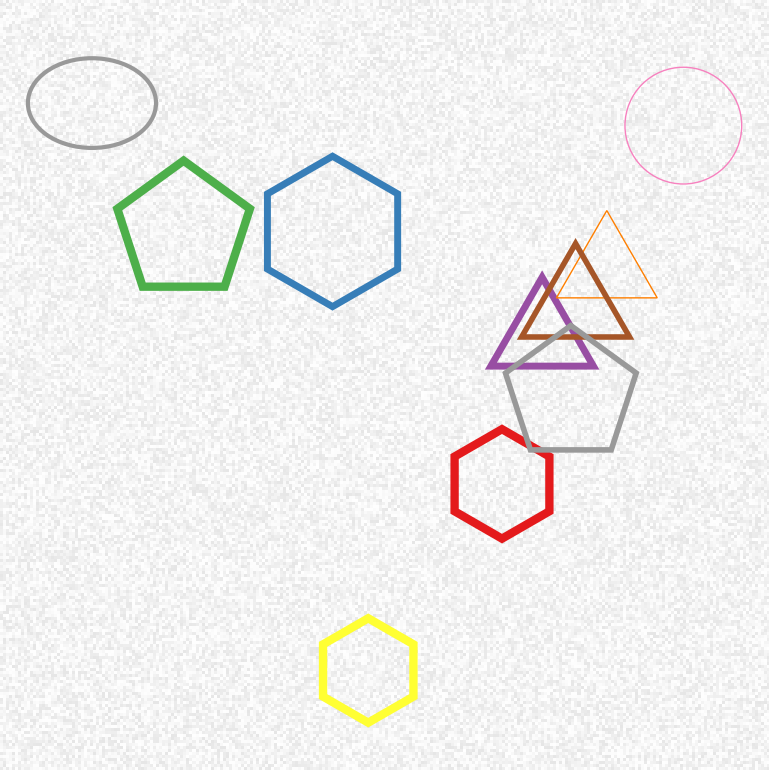[{"shape": "hexagon", "thickness": 3, "radius": 0.36, "center": [0.652, 0.372]}, {"shape": "hexagon", "thickness": 2.5, "radius": 0.49, "center": [0.432, 0.699]}, {"shape": "pentagon", "thickness": 3, "radius": 0.45, "center": [0.238, 0.701]}, {"shape": "triangle", "thickness": 2.5, "radius": 0.38, "center": [0.704, 0.563]}, {"shape": "triangle", "thickness": 0.5, "radius": 0.38, "center": [0.788, 0.651]}, {"shape": "hexagon", "thickness": 3, "radius": 0.34, "center": [0.478, 0.129]}, {"shape": "triangle", "thickness": 2, "radius": 0.4, "center": [0.748, 0.603]}, {"shape": "circle", "thickness": 0.5, "radius": 0.38, "center": [0.887, 0.837]}, {"shape": "oval", "thickness": 1.5, "radius": 0.42, "center": [0.119, 0.866]}, {"shape": "pentagon", "thickness": 2, "radius": 0.45, "center": [0.741, 0.488]}]